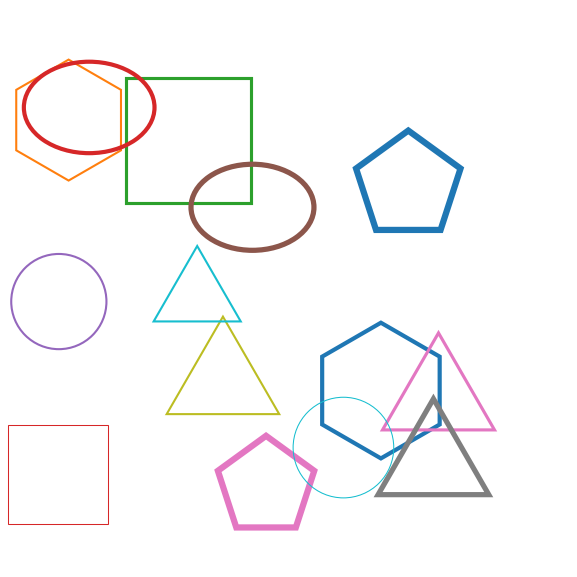[{"shape": "hexagon", "thickness": 2, "radius": 0.59, "center": [0.66, 0.323]}, {"shape": "pentagon", "thickness": 3, "radius": 0.48, "center": [0.707, 0.678]}, {"shape": "hexagon", "thickness": 1, "radius": 0.52, "center": [0.119, 0.791]}, {"shape": "square", "thickness": 1.5, "radius": 0.54, "center": [0.327, 0.756]}, {"shape": "square", "thickness": 0.5, "radius": 0.43, "center": [0.1, 0.177]}, {"shape": "oval", "thickness": 2, "radius": 0.57, "center": [0.154, 0.813]}, {"shape": "circle", "thickness": 1, "radius": 0.41, "center": [0.102, 0.477]}, {"shape": "oval", "thickness": 2.5, "radius": 0.53, "center": [0.437, 0.64]}, {"shape": "pentagon", "thickness": 3, "radius": 0.44, "center": [0.461, 0.157]}, {"shape": "triangle", "thickness": 1.5, "radius": 0.56, "center": [0.759, 0.311]}, {"shape": "triangle", "thickness": 2.5, "radius": 0.55, "center": [0.751, 0.198]}, {"shape": "triangle", "thickness": 1, "radius": 0.56, "center": [0.386, 0.338]}, {"shape": "triangle", "thickness": 1, "radius": 0.44, "center": [0.341, 0.486]}, {"shape": "circle", "thickness": 0.5, "radius": 0.44, "center": [0.595, 0.224]}]